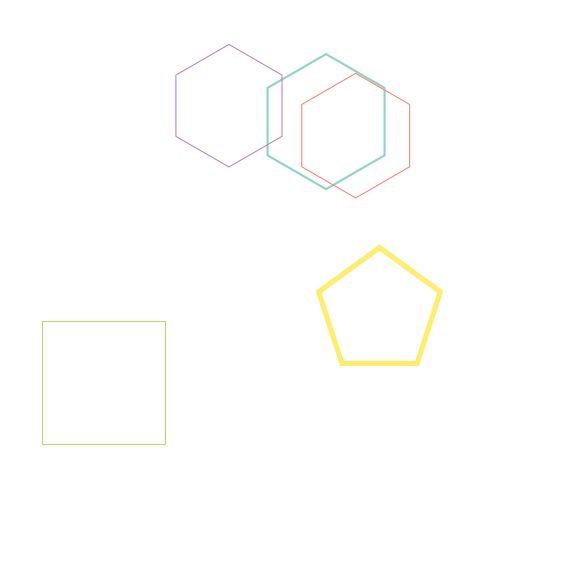[{"shape": "hexagon", "thickness": 1, "radius": 0.58, "center": [0.565, 0.789]}, {"shape": "hexagon", "thickness": 0.5, "radius": 0.54, "center": [0.616, 0.764]}, {"shape": "square", "thickness": 0.5, "radius": 0.53, "center": [0.18, 0.337]}, {"shape": "hexagon", "thickness": 0.5, "radius": 0.53, "center": [0.396, 0.816]}, {"shape": "pentagon", "thickness": 2.5, "radius": 0.55, "center": [0.657, 0.46]}]